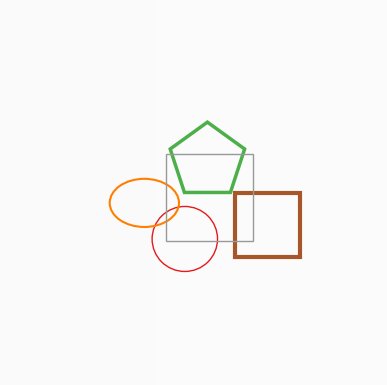[{"shape": "circle", "thickness": 1, "radius": 0.42, "center": [0.477, 0.379]}, {"shape": "pentagon", "thickness": 2.5, "radius": 0.5, "center": [0.535, 0.582]}, {"shape": "oval", "thickness": 1.5, "radius": 0.45, "center": [0.372, 0.473]}, {"shape": "square", "thickness": 3, "radius": 0.42, "center": [0.69, 0.416]}, {"shape": "square", "thickness": 1, "radius": 0.56, "center": [0.541, 0.487]}]